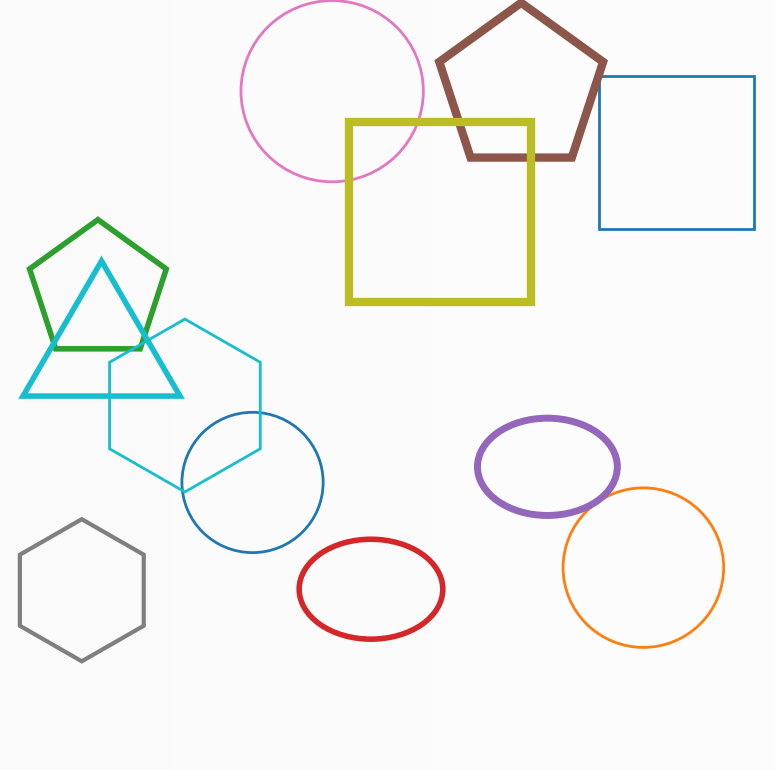[{"shape": "square", "thickness": 1, "radius": 0.5, "center": [0.873, 0.802]}, {"shape": "circle", "thickness": 1, "radius": 0.46, "center": [0.326, 0.373]}, {"shape": "circle", "thickness": 1, "radius": 0.52, "center": [0.83, 0.263]}, {"shape": "pentagon", "thickness": 2, "radius": 0.46, "center": [0.126, 0.622]}, {"shape": "oval", "thickness": 2, "radius": 0.46, "center": [0.479, 0.235]}, {"shape": "oval", "thickness": 2.5, "radius": 0.45, "center": [0.706, 0.394]}, {"shape": "pentagon", "thickness": 3, "radius": 0.56, "center": [0.673, 0.885]}, {"shape": "circle", "thickness": 1, "radius": 0.59, "center": [0.429, 0.882]}, {"shape": "hexagon", "thickness": 1.5, "radius": 0.46, "center": [0.106, 0.233]}, {"shape": "square", "thickness": 3, "radius": 0.59, "center": [0.568, 0.725]}, {"shape": "triangle", "thickness": 2, "radius": 0.58, "center": [0.131, 0.544]}, {"shape": "hexagon", "thickness": 1, "radius": 0.56, "center": [0.239, 0.473]}]